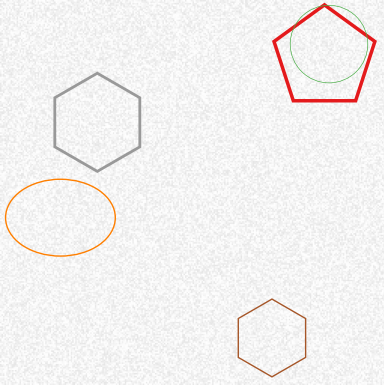[{"shape": "pentagon", "thickness": 2.5, "radius": 0.69, "center": [0.843, 0.85]}, {"shape": "circle", "thickness": 0.5, "radius": 0.5, "center": [0.855, 0.885]}, {"shape": "oval", "thickness": 1, "radius": 0.71, "center": [0.157, 0.435]}, {"shape": "hexagon", "thickness": 1, "radius": 0.5, "center": [0.706, 0.122]}, {"shape": "hexagon", "thickness": 2, "radius": 0.64, "center": [0.253, 0.682]}]